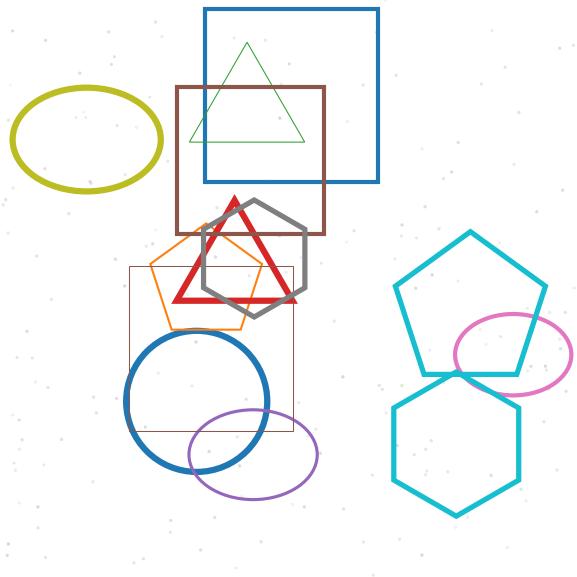[{"shape": "circle", "thickness": 3, "radius": 0.61, "center": [0.341, 0.304]}, {"shape": "square", "thickness": 2, "radius": 0.75, "center": [0.504, 0.835]}, {"shape": "pentagon", "thickness": 1, "radius": 0.51, "center": [0.357, 0.511]}, {"shape": "triangle", "thickness": 0.5, "radius": 0.58, "center": [0.428, 0.811]}, {"shape": "triangle", "thickness": 3, "radius": 0.58, "center": [0.406, 0.536]}, {"shape": "oval", "thickness": 1.5, "radius": 0.56, "center": [0.438, 0.212]}, {"shape": "square", "thickness": 2, "radius": 0.63, "center": [0.433, 0.721]}, {"shape": "square", "thickness": 0.5, "radius": 0.71, "center": [0.365, 0.396]}, {"shape": "oval", "thickness": 2, "radius": 0.5, "center": [0.889, 0.385]}, {"shape": "hexagon", "thickness": 2.5, "radius": 0.51, "center": [0.44, 0.552]}, {"shape": "oval", "thickness": 3, "radius": 0.64, "center": [0.15, 0.757]}, {"shape": "pentagon", "thickness": 2.5, "radius": 0.68, "center": [0.815, 0.461]}, {"shape": "hexagon", "thickness": 2.5, "radius": 0.62, "center": [0.79, 0.23]}]